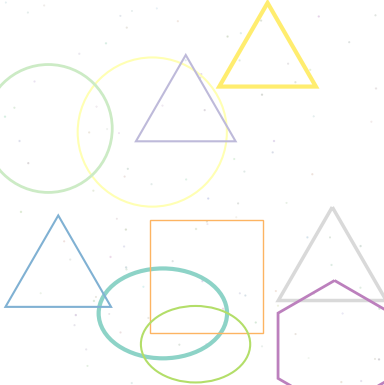[{"shape": "oval", "thickness": 3, "radius": 0.83, "center": [0.423, 0.186]}, {"shape": "circle", "thickness": 1.5, "radius": 0.97, "center": [0.396, 0.657]}, {"shape": "triangle", "thickness": 1.5, "radius": 0.75, "center": [0.482, 0.708]}, {"shape": "triangle", "thickness": 1.5, "radius": 0.79, "center": [0.151, 0.282]}, {"shape": "square", "thickness": 1, "radius": 0.73, "center": [0.537, 0.282]}, {"shape": "oval", "thickness": 1.5, "radius": 0.71, "center": [0.508, 0.106]}, {"shape": "triangle", "thickness": 2.5, "radius": 0.81, "center": [0.863, 0.3]}, {"shape": "hexagon", "thickness": 2, "radius": 0.85, "center": [0.869, 0.102]}, {"shape": "circle", "thickness": 2, "radius": 0.83, "center": [0.125, 0.666]}, {"shape": "triangle", "thickness": 3, "radius": 0.72, "center": [0.695, 0.848]}]